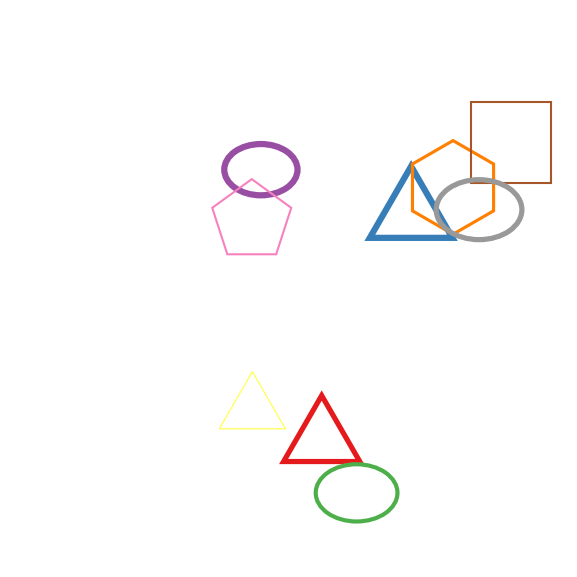[{"shape": "triangle", "thickness": 2.5, "radius": 0.38, "center": [0.557, 0.238]}, {"shape": "triangle", "thickness": 3, "radius": 0.41, "center": [0.712, 0.629]}, {"shape": "oval", "thickness": 2, "radius": 0.35, "center": [0.617, 0.146]}, {"shape": "oval", "thickness": 3, "radius": 0.32, "center": [0.452, 0.705]}, {"shape": "hexagon", "thickness": 1.5, "radius": 0.41, "center": [0.784, 0.675]}, {"shape": "triangle", "thickness": 0.5, "radius": 0.33, "center": [0.437, 0.29]}, {"shape": "square", "thickness": 1, "radius": 0.35, "center": [0.885, 0.752]}, {"shape": "pentagon", "thickness": 1, "radius": 0.36, "center": [0.436, 0.617]}, {"shape": "oval", "thickness": 2.5, "radius": 0.37, "center": [0.83, 0.636]}]